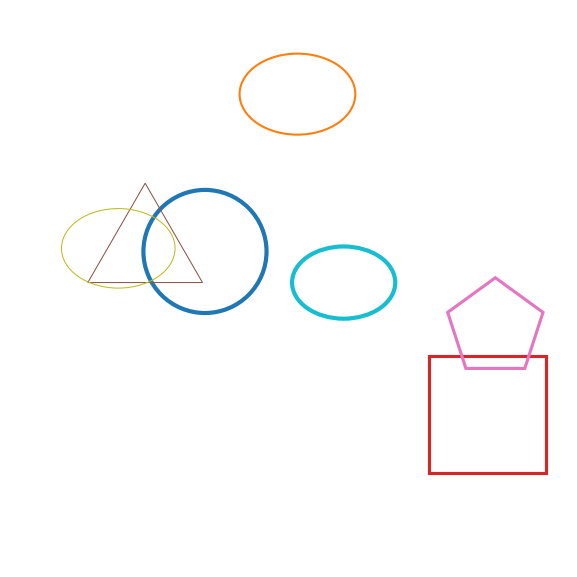[{"shape": "circle", "thickness": 2, "radius": 0.53, "center": [0.355, 0.564]}, {"shape": "oval", "thickness": 1, "radius": 0.5, "center": [0.515, 0.836]}, {"shape": "square", "thickness": 1.5, "radius": 0.51, "center": [0.844, 0.282]}, {"shape": "triangle", "thickness": 0.5, "radius": 0.57, "center": [0.251, 0.567]}, {"shape": "pentagon", "thickness": 1.5, "radius": 0.43, "center": [0.858, 0.431]}, {"shape": "oval", "thickness": 0.5, "radius": 0.49, "center": [0.205, 0.569]}, {"shape": "oval", "thickness": 2, "radius": 0.45, "center": [0.595, 0.51]}]